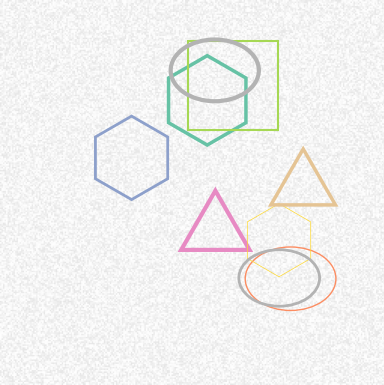[{"shape": "hexagon", "thickness": 2.5, "radius": 0.58, "center": [0.538, 0.739]}, {"shape": "oval", "thickness": 1, "radius": 0.59, "center": [0.755, 0.276]}, {"shape": "hexagon", "thickness": 2, "radius": 0.54, "center": [0.342, 0.59]}, {"shape": "triangle", "thickness": 3, "radius": 0.51, "center": [0.559, 0.402]}, {"shape": "square", "thickness": 1.5, "radius": 0.58, "center": [0.605, 0.778]}, {"shape": "hexagon", "thickness": 0.5, "radius": 0.48, "center": [0.725, 0.376]}, {"shape": "triangle", "thickness": 2.5, "radius": 0.48, "center": [0.788, 0.516]}, {"shape": "oval", "thickness": 3, "radius": 0.57, "center": [0.558, 0.817]}, {"shape": "oval", "thickness": 2, "radius": 0.52, "center": [0.725, 0.278]}]